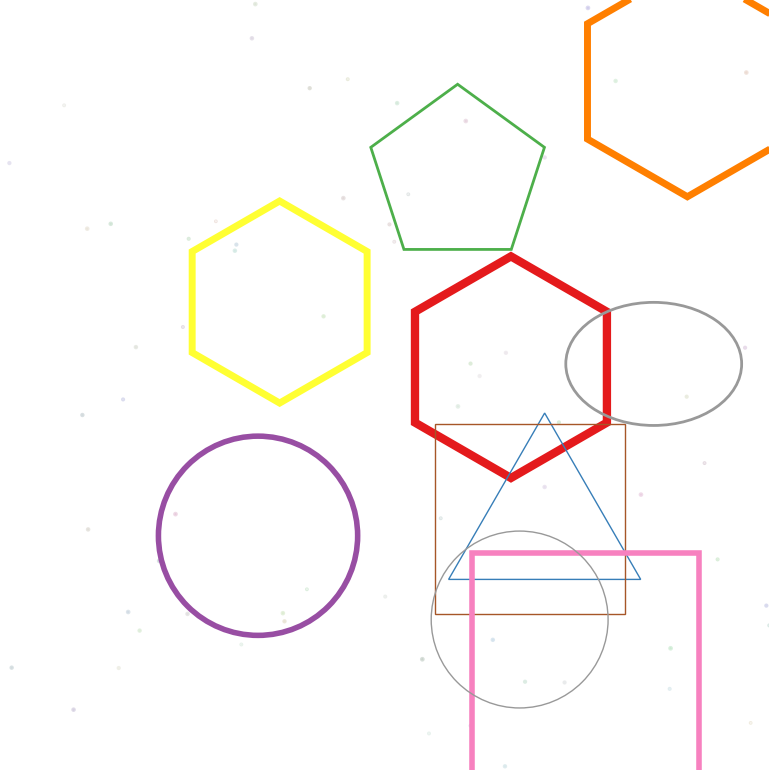[{"shape": "hexagon", "thickness": 3, "radius": 0.72, "center": [0.664, 0.523]}, {"shape": "triangle", "thickness": 0.5, "radius": 0.72, "center": [0.707, 0.32]}, {"shape": "pentagon", "thickness": 1, "radius": 0.59, "center": [0.594, 0.772]}, {"shape": "circle", "thickness": 2, "radius": 0.65, "center": [0.335, 0.304]}, {"shape": "hexagon", "thickness": 2.5, "radius": 0.75, "center": [0.893, 0.894]}, {"shape": "hexagon", "thickness": 2.5, "radius": 0.66, "center": [0.363, 0.608]}, {"shape": "square", "thickness": 0.5, "radius": 0.62, "center": [0.688, 0.326]}, {"shape": "square", "thickness": 2, "radius": 0.74, "center": [0.76, 0.134]}, {"shape": "circle", "thickness": 0.5, "radius": 0.57, "center": [0.675, 0.195]}, {"shape": "oval", "thickness": 1, "radius": 0.57, "center": [0.849, 0.527]}]